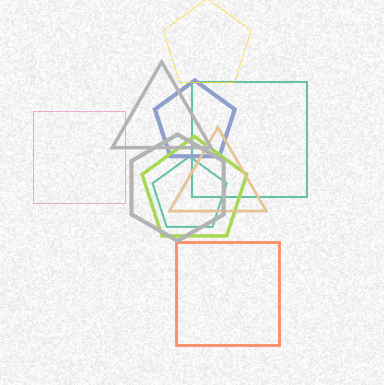[{"shape": "pentagon", "thickness": 1.5, "radius": 0.51, "center": [0.492, 0.492]}, {"shape": "square", "thickness": 1.5, "radius": 0.75, "center": [0.647, 0.637]}, {"shape": "square", "thickness": 2, "radius": 0.67, "center": [0.592, 0.237]}, {"shape": "pentagon", "thickness": 3, "radius": 0.54, "center": [0.506, 0.682]}, {"shape": "square", "thickness": 0.5, "radius": 0.6, "center": [0.205, 0.592]}, {"shape": "pentagon", "thickness": 2.5, "radius": 0.71, "center": [0.505, 0.503]}, {"shape": "pentagon", "thickness": 0.5, "radius": 0.6, "center": [0.538, 0.883]}, {"shape": "triangle", "thickness": 2, "radius": 0.73, "center": [0.566, 0.524]}, {"shape": "hexagon", "thickness": 3, "radius": 0.69, "center": [0.461, 0.512]}, {"shape": "triangle", "thickness": 2.5, "radius": 0.74, "center": [0.42, 0.691]}]